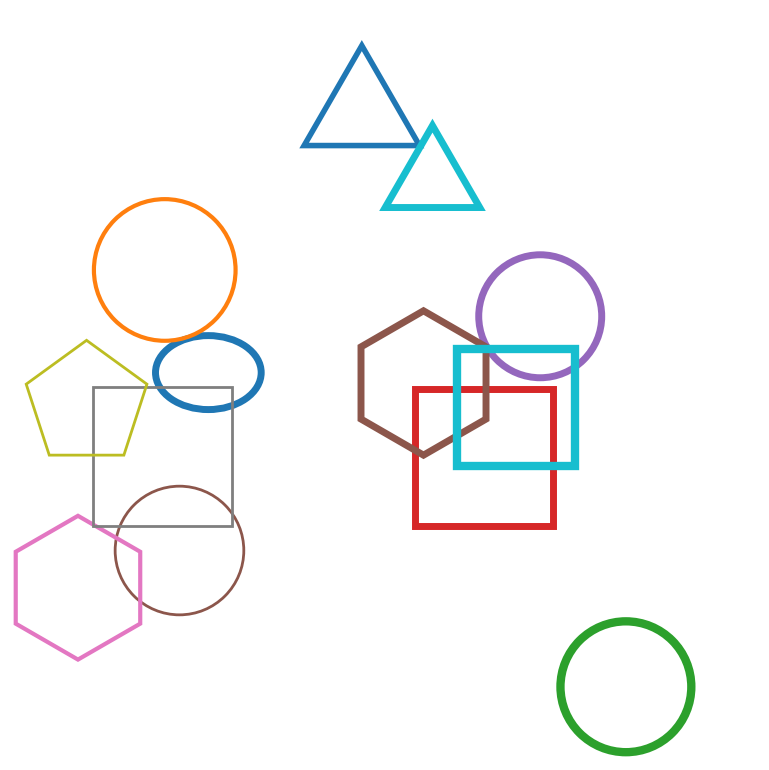[{"shape": "oval", "thickness": 2.5, "radius": 0.34, "center": [0.271, 0.516]}, {"shape": "triangle", "thickness": 2, "radius": 0.43, "center": [0.47, 0.854]}, {"shape": "circle", "thickness": 1.5, "radius": 0.46, "center": [0.214, 0.649]}, {"shape": "circle", "thickness": 3, "radius": 0.42, "center": [0.813, 0.108]}, {"shape": "square", "thickness": 2.5, "radius": 0.45, "center": [0.629, 0.406]}, {"shape": "circle", "thickness": 2.5, "radius": 0.4, "center": [0.702, 0.589]}, {"shape": "circle", "thickness": 1, "radius": 0.42, "center": [0.233, 0.285]}, {"shape": "hexagon", "thickness": 2.5, "radius": 0.47, "center": [0.55, 0.503]}, {"shape": "hexagon", "thickness": 1.5, "radius": 0.47, "center": [0.101, 0.237]}, {"shape": "square", "thickness": 1, "radius": 0.45, "center": [0.211, 0.407]}, {"shape": "pentagon", "thickness": 1, "radius": 0.41, "center": [0.112, 0.476]}, {"shape": "triangle", "thickness": 2.5, "radius": 0.35, "center": [0.562, 0.766]}, {"shape": "square", "thickness": 3, "radius": 0.38, "center": [0.67, 0.471]}]